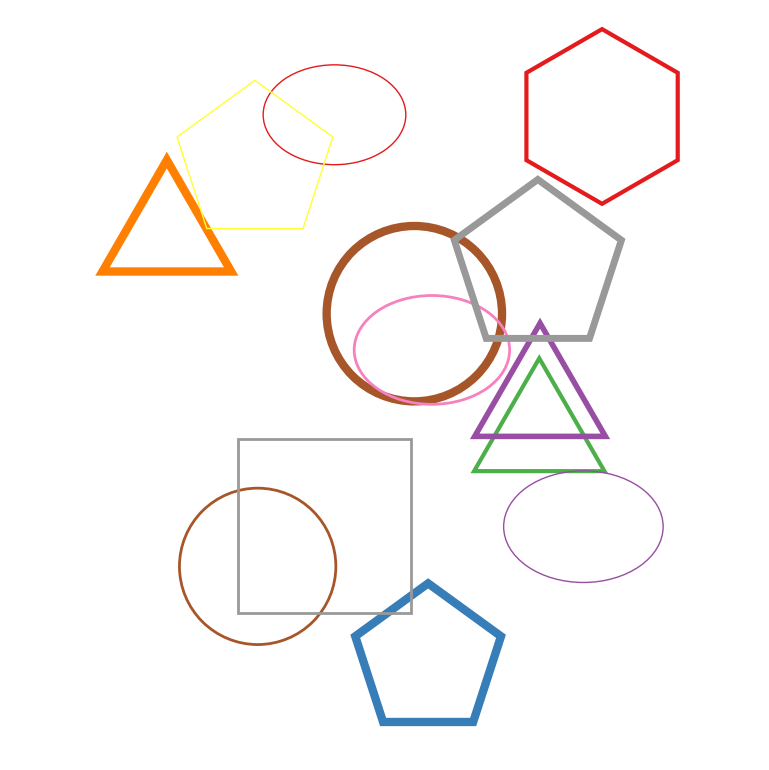[{"shape": "hexagon", "thickness": 1.5, "radius": 0.57, "center": [0.782, 0.849]}, {"shape": "oval", "thickness": 0.5, "radius": 0.46, "center": [0.434, 0.851]}, {"shape": "pentagon", "thickness": 3, "radius": 0.5, "center": [0.556, 0.143]}, {"shape": "triangle", "thickness": 1.5, "radius": 0.49, "center": [0.7, 0.437]}, {"shape": "triangle", "thickness": 2, "radius": 0.49, "center": [0.701, 0.482]}, {"shape": "oval", "thickness": 0.5, "radius": 0.52, "center": [0.758, 0.316]}, {"shape": "triangle", "thickness": 3, "radius": 0.48, "center": [0.217, 0.696]}, {"shape": "pentagon", "thickness": 0.5, "radius": 0.53, "center": [0.331, 0.789]}, {"shape": "circle", "thickness": 3, "radius": 0.57, "center": [0.538, 0.593]}, {"shape": "circle", "thickness": 1, "radius": 0.51, "center": [0.335, 0.264]}, {"shape": "oval", "thickness": 1, "radius": 0.5, "center": [0.561, 0.546]}, {"shape": "square", "thickness": 1, "radius": 0.56, "center": [0.422, 0.317]}, {"shape": "pentagon", "thickness": 2.5, "radius": 0.57, "center": [0.699, 0.653]}]